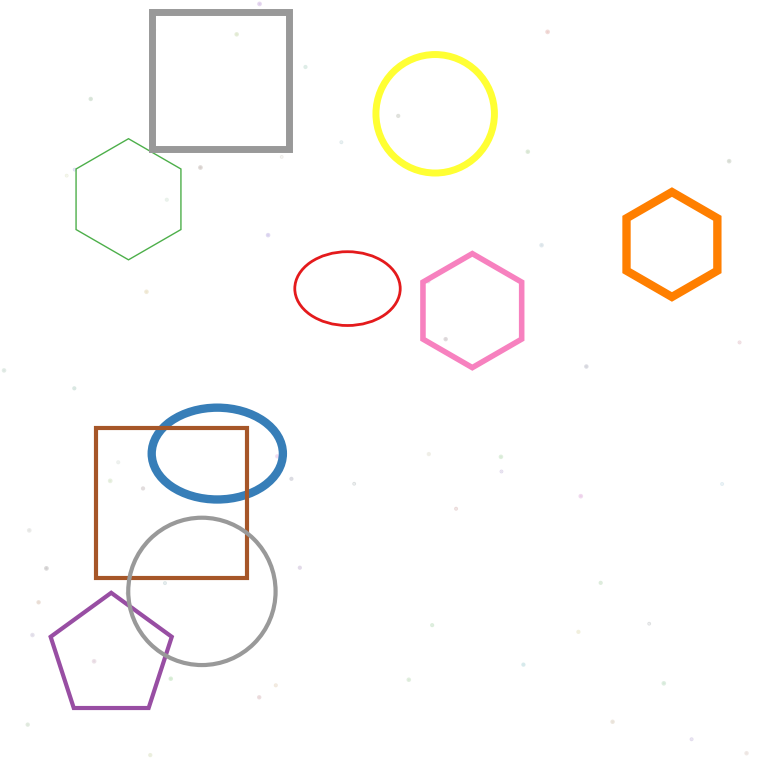[{"shape": "oval", "thickness": 1, "radius": 0.34, "center": [0.451, 0.625]}, {"shape": "oval", "thickness": 3, "radius": 0.43, "center": [0.282, 0.411]}, {"shape": "hexagon", "thickness": 0.5, "radius": 0.39, "center": [0.167, 0.741]}, {"shape": "pentagon", "thickness": 1.5, "radius": 0.41, "center": [0.144, 0.147]}, {"shape": "hexagon", "thickness": 3, "radius": 0.34, "center": [0.873, 0.682]}, {"shape": "circle", "thickness": 2.5, "radius": 0.38, "center": [0.565, 0.852]}, {"shape": "square", "thickness": 1.5, "radius": 0.49, "center": [0.223, 0.347]}, {"shape": "hexagon", "thickness": 2, "radius": 0.37, "center": [0.613, 0.597]}, {"shape": "square", "thickness": 2.5, "radius": 0.45, "center": [0.286, 0.896]}, {"shape": "circle", "thickness": 1.5, "radius": 0.48, "center": [0.262, 0.232]}]